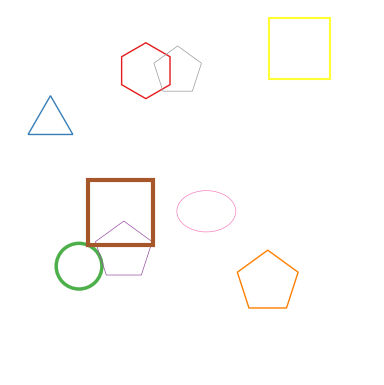[{"shape": "hexagon", "thickness": 1, "radius": 0.36, "center": [0.379, 0.816]}, {"shape": "triangle", "thickness": 1, "radius": 0.34, "center": [0.131, 0.684]}, {"shape": "circle", "thickness": 2.5, "radius": 0.3, "center": [0.205, 0.309]}, {"shape": "pentagon", "thickness": 0.5, "radius": 0.39, "center": [0.322, 0.348]}, {"shape": "pentagon", "thickness": 1, "radius": 0.41, "center": [0.695, 0.267]}, {"shape": "square", "thickness": 1.5, "radius": 0.39, "center": [0.778, 0.874]}, {"shape": "square", "thickness": 3, "radius": 0.42, "center": [0.314, 0.447]}, {"shape": "oval", "thickness": 0.5, "radius": 0.38, "center": [0.536, 0.451]}, {"shape": "pentagon", "thickness": 0.5, "radius": 0.32, "center": [0.461, 0.816]}]